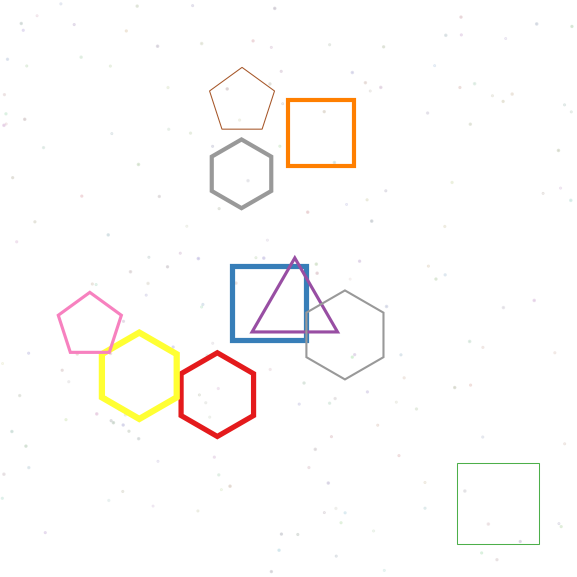[{"shape": "hexagon", "thickness": 2.5, "radius": 0.36, "center": [0.376, 0.316]}, {"shape": "square", "thickness": 2.5, "radius": 0.32, "center": [0.465, 0.475]}, {"shape": "square", "thickness": 0.5, "radius": 0.35, "center": [0.862, 0.128]}, {"shape": "triangle", "thickness": 1.5, "radius": 0.43, "center": [0.51, 0.467]}, {"shape": "square", "thickness": 2, "radius": 0.29, "center": [0.556, 0.769]}, {"shape": "hexagon", "thickness": 3, "radius": 0.37, "center": [0.241, 0.348]}, {"shape": "pentagon", "thickness": 0.5, "radius": 0.3, "center": [0.419, 0.823]}, {"shape": "pentagon", "thickness": 1.5, "radius": 0.29, "center": [0.156, 0.435]}, {"shape": "hexagon", "thickness": 2, "radius": 0.3, "center": [0.418, 0.698]}, {"shape": "hexagon", "thickness": 1, "radius": 0.39, "center": [0.597, 0.419]}]